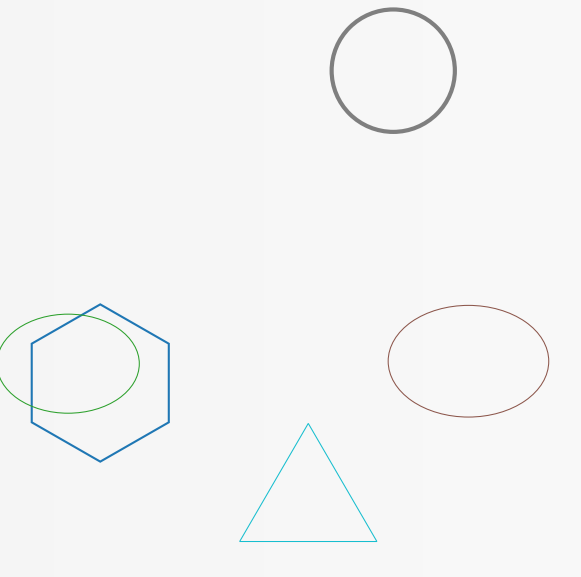[{"shape": "hexagon", "thickness": 1, "radius": 0.68, "center": [0.172, 0.336]}, {"shape": "oval", "thickness": 0.5, "radius": 0.61, "center": [0.117, 0.369]}, {"shape": "oval", "thickness": 0.5, "radius": 0.69, "center": [0.806, 0.374]}, {"shape": "circle", "thickness": 2, "radius": 0.53, "center": [0.677, 0.877]}, {"shape": "triangle", "thickness": 0.5, "radius": 0.68, "center": [0.53, 0.13]}]